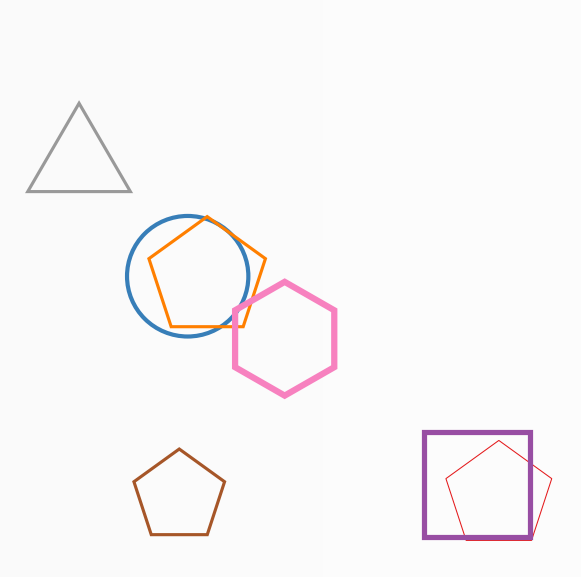[{"shape": "pentagon", "thickness": 0.5, "radius": 0.48, "center": [0.858, 0.141]}, {"shape": "circle", "thickness": 2, "radius": 0.52, "center": [0.323, 0.521]}, {"shape": "square", "thickness": 2.5, "radius": 0.46, "center": [0.821, 0.16]}, {"shape": "pentagon", "thickness": 1.5, "radius": 0.53, "center": [0.356, 0.519]}, {"shape": "pentagon", "thickness": 1.5, "radius": 0.41, "center": [0.308, 0.14]}, {"shape": "hexagon", "thickness": 3, "radius": 0.49, "center": [0.49, 0.413]}, {"shape": "triangle", "thickness": 1.5, "radius": 0.51, "center": [0.136, 0.718]}]